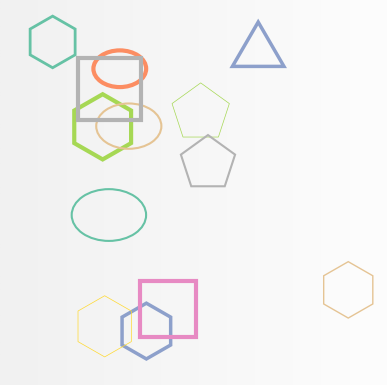[{"shape": "hexagon", "thickness": 2, "radius": 0.34, "center": [0.136, 0.891]}, {"shape": "oval", "thickness": 1.5, "radius": 0.48, "center": [0.281, 0.441]}, {"shape": "oval", "thickness": 3, "radius": 0.34, "center": [0.309, 0.821]}, {"shape": "triangle", "thickness": 2.5, "radius": 0.38, "center": [0.666, 0.866]}, {"shape": "hexagon", "thickness": 2.5, "radius": 0.36, "center": [0.378, 0.14]}, {"shape": "square", "thickness": 3, "radius": 0.36, "center": [0.434, 0.197]}, {"shape": "hexagon", "thickness": 3, "radius": 0.42, "center": [0.265, 0.671]}, {"shape": "pentagon", "thickness": 0.5, "radius": 0.39, "center": [0.518, 0.707]}, {"shape": "hexagon", "thickness": 0.5, "radius": 0.4, "center": [0.27, 0.152]}, {"shape": "hexagon", "thickness": 1, "radius": 0.37, "center": [0.899, 0.247]}, {"shape": "oval", "thickness": 1.5, "radius": 0.42, "center": [0.332, 0.672]}, {"shape": "pentagon", "thickness": 1.5, "radius": 0.37, "center": [0.537, 0.576]}, {"shape": "square", "thickness": 3, "radius": 0.4, "center": [0.282, 0.769]}]